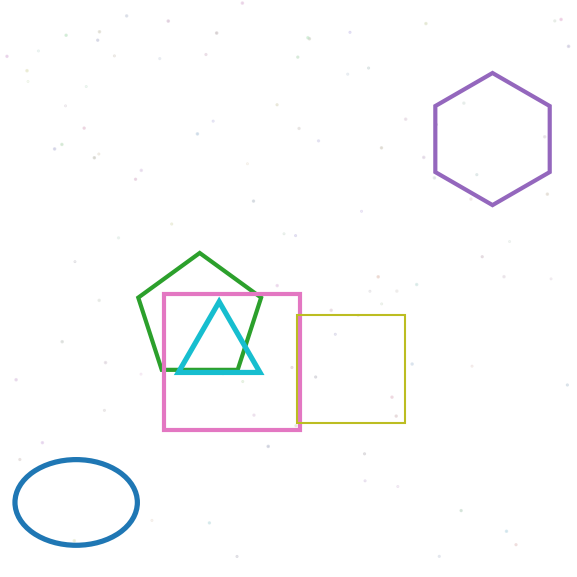[{"shape": "oval", "thickness": 2.5, "radius": 0.53, "center": [0.132, 0.129]}, {"shape": "pentagon", "thickness": 2, "radius": 0.56, "center": [0.346, 0.449]}, {"shape": "hexagon", "thickness": 2, "radius": 0.57, "center": [0.853, 0.758]}, {"shape": "square", "thickness": 2, "radius": 0.59, "center": [0.402, 0.373]}, {"shape": "square", "thickness": 1, "radius": 0.47, "center": [0.607, 0.361]}, {"shape": "triangle", "thickness": 2.5, "radius": 0.41, "center": [0.38, 0.395]}]